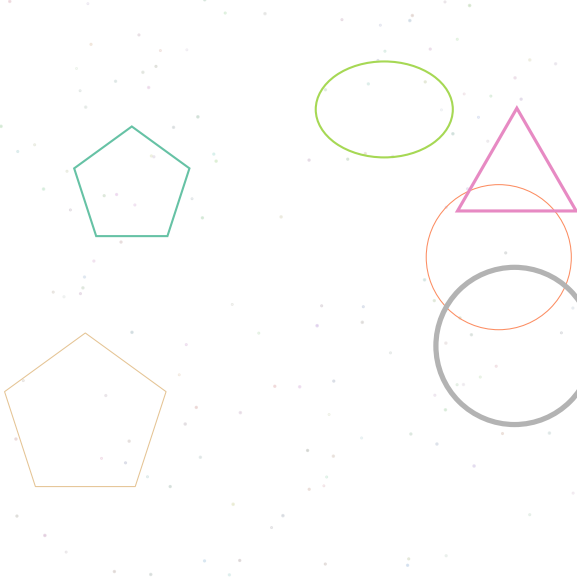[{"shape": "pentagon", "thickness": 1, "radius": 0.52, "center": [0.228, 0.675]}, {"shape": "circle", "thickness": 0.5, "radius": 0.63, "center": [0.864, 0.554]}, {"shape": "triangle", "thickness": 1.5, "radius": 0.59, "center": [0.895, 0.693]}, {"shape": "oval", "thickness": 1, "radius": 0.59, "center": [0.665, 0.81]}, {"shape": "pentagon", "thickness": 0.5, "radius": 0.74, "center": [0.148, 0.276]}, {"shape": "circle", "thickness": 2.5, "radius": 0.68, "center": [0.891, 0.4]}]